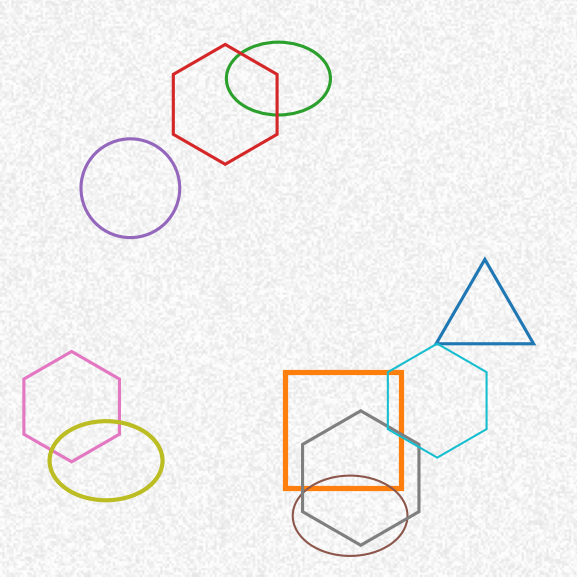[{"shape": "triangle", "thickness": 1.5, "radius": 0.49, "center": [0.84, 0.453]}, {"shape": "square", "thickness": 2.5, "radius": 0.5, "center": [0.594, 0.254]}, {"shape": "oval", "thickness": 1.5, "radius": 0.45, "center": [0.482, 0.863]}, {"shape": "hexagon", "thickness": 1.5, "radius": 0.52, "center": [0.39, 0.818]}, {"shape": "circle", "thickness": 1.5, "radius": 0.43, "center": [0.226, 0.673]}, {"shape": "oval", "thickness": 1, "radius": 0.5, "center": [0.606, 0.106]}, {"shape": "hexagon", "thickness": 1.5, "radius": 0.48, "center": [0.124, 0.295]}, {"shape": "hexagon", "thickness": 1.5, "radius": 0.58, "center": [0.625, 0.171]}, {"shape": "oval", "thickness": 2, "radius": 0.49, "center": [0.184, 0.201]}, {"shape": "hexagon", "thickness": 1, "radius": 0.49, "center": [0.757, 0.305]}]